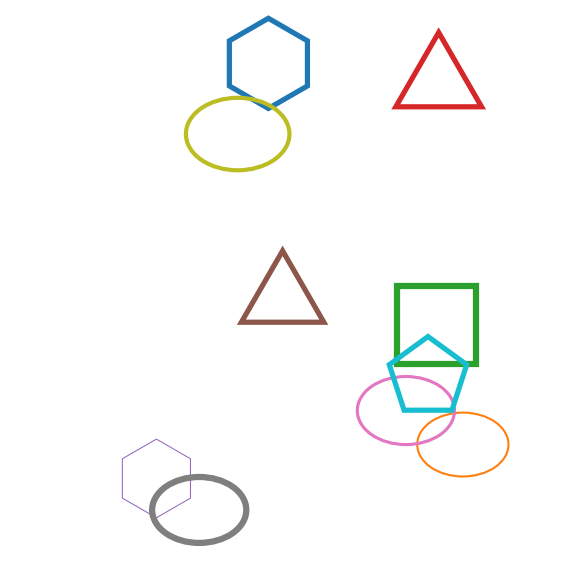[{"shape": "hexagon", "thickness": 2.5, "radius": 0.39, "center": [0.465, 0.889]}, {"shape": "oval", "thickness": 1, "radius": 0.39, "center": [0.802, 0.229]}, {"shape": "square", "thickness": 3, "radius": 0.34, "center": [0.755, 0.436]}, {"shape": "triangle", "thickness": 2.5, "radius": 0.43, "center": [0.76, 0.857]}, {"shape": "hexagon", "thickness": 0.5, "radius": 0.34, "center": [0.271, 0.171]}, {"shape": "triangle", "thickness": 2.5, "radius": 0.41, "center": [0.489, 0.482]}, {"shape": "oval", "thickness": 1.5, "radius": 0.42, "center": [0.703, 0.288]}, {"shape": "oval", "thickness": 3, "radius": 0.41, "center": [0.345, 0.116]}, {"shape": "oval", "thickness": 2, "radius": 0.45, "center": [0.412, 0.767]}, {"shape": "pentagon", "thickness": 2.5, "radius": 0.35, "center": [0.741, 0.346]}]